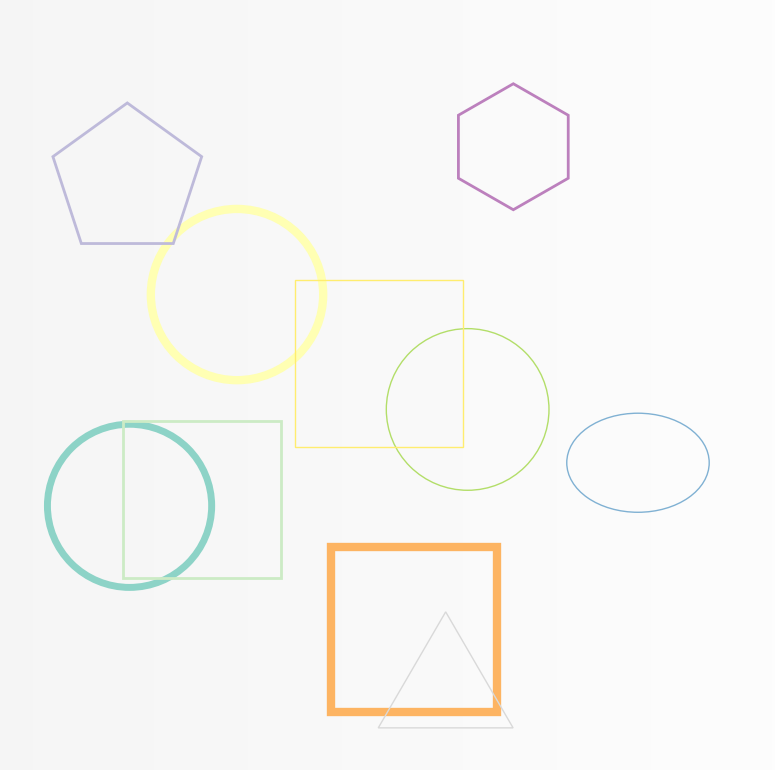[{"shape": "circle", "thickness": 2.5, "radius": 0.53, "center": [0.167, 0.343]}, {"shape": "circle", "thickness": 3, "radius": 0.56, "center": [0.306, 0.617]}, {"shape": "pentagon", "thickness": 1, "radius": 0.5, "center": [0.164, 0.765]}, {"shape": "oval", "thickness": 0.5, "radius": 0.46, "center": [0.823, 0.399]}, {"shape": "square", "thickness": 3, "radius": 0.54, "center": [0.535, 0.182]}, {"shape": "circle", "thickness": 0.5, "radius": 0.52, "center": [0.603, 0.468]}, {"shape": "triangle", "thickness": 0.5, "radius": 0.5, "center": [0.575, 0.105]}, {"shape": "hexagon", "thickness": 1, "radius": 0.41, "center": [0.662, 0.809]}, {"shape": "square", "thickness": 1, "radius": 0.51, "center": [0.261, 0.351]}, {"shape": "square", "thickness": 0.5, "radius": 0.54, "center": [0.489, 0.528]}]